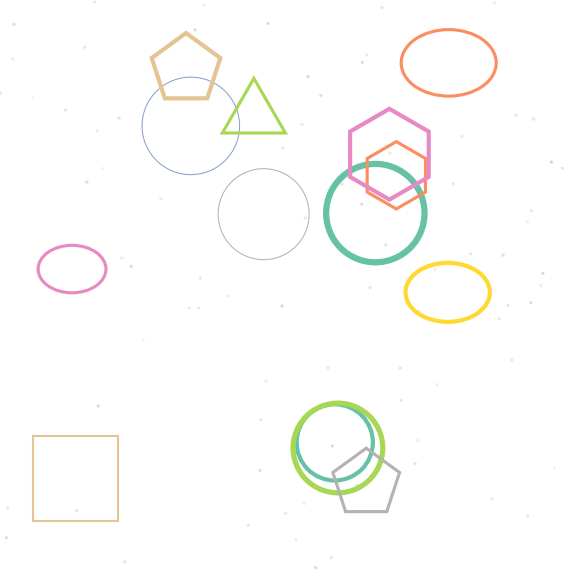[{"shape": "circle", "thickness": 2, "radius": 0.33, "center": [0.58, 0.233]}, {"shape": "circle", "thickness": 3, "radius": 0.43, "center": [0.65, 0.63]}, {"shape": "hexagon", "thickness": 1.5, "radius": 0.29, "center": [0.686, 0.696]}, {"shape": "oval", "thickness": 1.5, "radius": 0.41, "center": [0.777, 0.89]}, {"shape": "circle", "thickness": 0.5, "radius": 0.42, "center": [0.33, 0.781]}, {"shape": "hexagon", "thickness": 2, "radius": 0.39, "center": [0.674, 0.732]}, {"shape": "oval", "thickness": 1.5, "radius": 0.29, "center": [0.125, 0.533]}, {"shape": "circle", "thickness": 2.5, "radius": 0.39, "center": [0.585, 0.223]}, {"shape": "triangle", "thickness": 1.5, "radius": 0.32, "center": [0.44, 0.8]}, {"shape": "oval", "thickness": 2, "radius": 0.37, "center": [0.775, 0.493]}, {"shape": "square", "thickness": 1, "radius": 0.37, "center": [0.131, 0.171]}, {"shape": "pentagon", "thickness": 2, "radius": 0.31, "center": [0.322, 0.879]}, {"shape": "circle", "thickness": 0.5, "radius": 0.39, "center": [0.457, 0.628]}, {"shape": "pentagon", "thickness": 1.5, "radius": 0.3, "center": [0.634, 0.162]}]